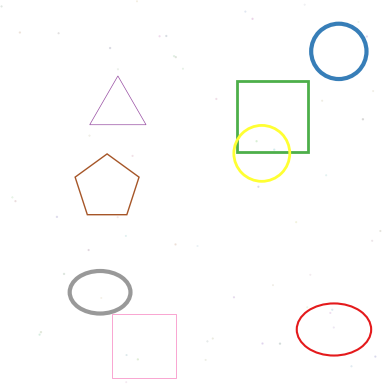[{"shape": "oval", "thickness": 1.5, "radius": 0.48, "center": [0.867, 0.144]}, {"shape": "circle", "thickness": 3, "radius": 0.36, "center": [0.88, 0.867]}, {"shape": "square", "thickness": 2, "radius": 0.46, "center": [0.707, 0.697]}, {"shape": "triangle", "thickness": 0.5, "radius": 0.42, "center": [0.306, 0.718]}, {"shape": "circle", "thickness": 2, "radius": 0.36, "center": [0.68, 0.602]}, {"shape": "pentagon", "thickness": 1, "radius": 0.44, "center": [0.278, 0.513]}, {"shape": "square", "thickness": 0.5, "radius": 0.42, "center": [0.374, 0.101]}, {"shape": "oval", "thickness": 3, "radius": 0.39, "center": [0.26, 0.241]}]